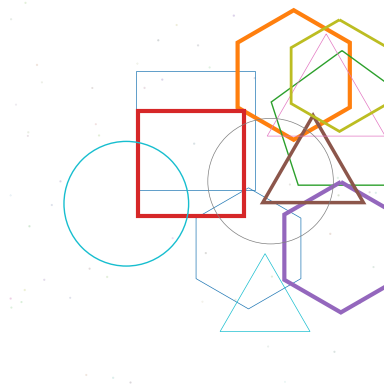[{"shape": "square", "thickness": 0.5, "radius": 0.77, "center": [0.508, 0.662]}, {"shape": "hexagon", "thickness": 0.5, "radius": 0.79, "center": [0.645, 0.355]}, {"shape": "hexagon", "thickness": 3, "radius": 0.84, "center": [0.763, 0.805]}, {"shape": "pentagon", "thickness": 1, "radius": 0.97, "center": [0.888, 0.675]}, {"shape": "square", "thickness": 3, "radius": 0.69, "center": [0.496, 0.575]}, {"shape": "hexagon", "thickness": 3, "radius": 0.85, "center": [0.885, 0.358]}, {"shape": "triangle", "thickness": 2.5, "radius": 0.75, "center": [0.813, 0.549]}, {"shape": "triangle", "thickness": 0.5, "radius": 0.89, "center": [0.847, 0.735]}, {"shape": "circle", "thickness": 0.5, "radius": 0.82, "center": [0.703, 0.529]}, {"shape": "hexagon", "thickness": 2, "radius": 0.73, "center": [0.882, 0.804]}, {"shape": "triangle", "thickness": 0.5, "radius": 0.67, "center": [0.688, 0.206]}, {"shape": "circle", "thickness": 1, "radius": 0.81, "center": [0.328, 0.471]}]